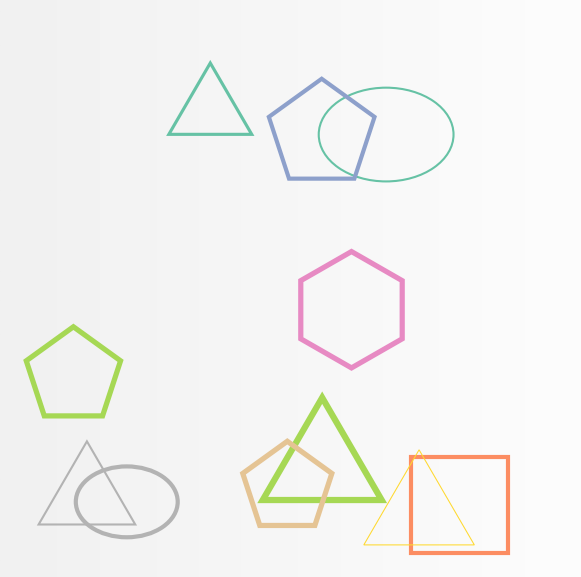[{"shape": "triangle", "thickness": 1.5, "radius": 0.41, "center": [0.362, 0.808]}, {"shape": "oval", "thickness": 1, "radius": 0.58, "center": [0.664, 0.766]}, {"shape": "square", "thickness": 2, "radius": 0.42, "center": [0.791, 0.125]}, {"shape": "pentagon", "thickness": 2, "radius": 0.48, "center": [0.553, 0.767]}, {"shape": "hexagon", "thickness": 2.5, "radius": 0.5, "center": [0.605, 0.463]}, {"shape": "triangle", "thickness": 3, "radius": 0.59, "center": [0.554, 0.192]}, {"shape": "pentagon", "thickness": 2.5, "radius": 0.43, "center": [0.126, 0.348]}, {"shape": "triangle", "thickness": 0.5, "radius": 0.55, "center": [0.721, 0.11]}, {"shape": "pentagon", "thickness": 2.5, "radius": 0.4, "center": [0.494, 0.154]}, {"shape": "triangle", "thickness": 1, "radius": 0.48, "center": [0.15, 0.139]}, {"shape": "oval", "thickness": 2, "radius": 0.44, "center": [0.218, 0.13]}]